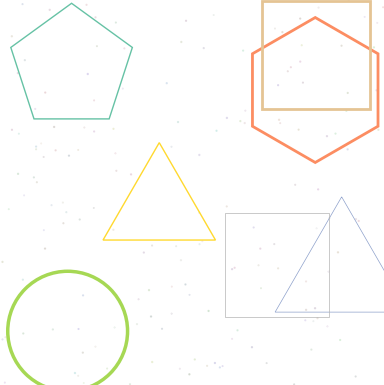[{"shape": "pentagon", "thickness": 1, "radius": 0.83, "center": [0.186, 0.825]}, {"shape": "hexagon", "thickness": 2, "radius": 0.94, "center": [0.819, 0.766]}, {"shape": "triangle", "thickness": 0.5, "radius": 1.0, "center": [0.887, 0.289]}, {"shape": "circle", "thickness": 2.5, "radius": 0.78, "center": [0.176, 0.14]}, {"shape": "triangle", "thickness": 1, "radius": 0.84, "center": [0.414, 0.461]}, {"shape": "square", "thickness": 2, "radius": 0.7, "center": [0.82, 0.856]}, {"shape": "square", "thickness": 0.5, "radius": 0.68, "center": [0.72, 0.313]}]